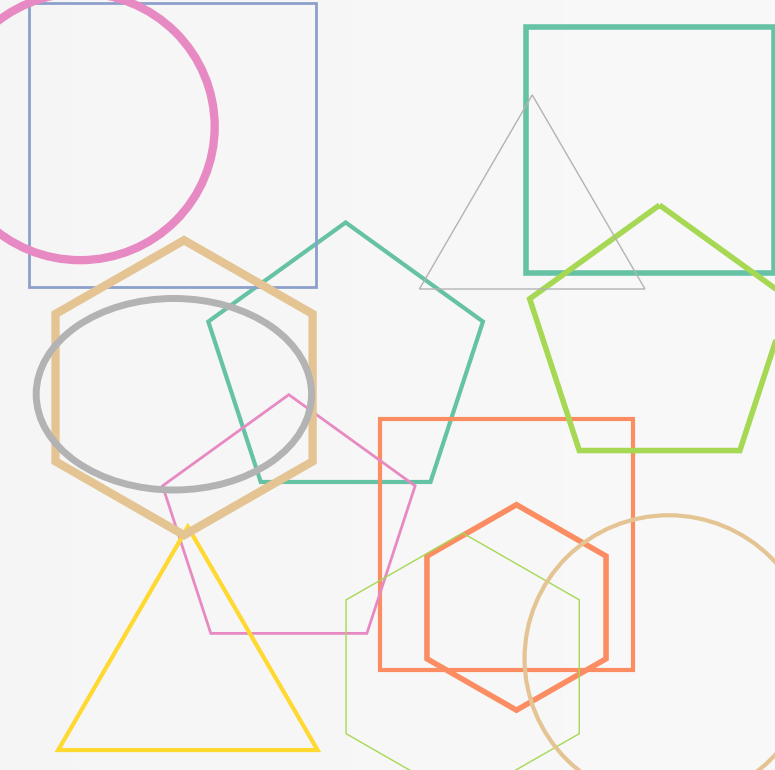[{"shape": "square", "thickness": 2, "radius": 0.8, "center": [0.839, 0.805]}, {"shape": "pentagon", "thickness": 1.5, "radius": 0.93, "center": [0.446, 0.525]}, {"shape": "hexagon", "thickness": 2, "radius": 0.67, "center": [0.666, 0.211]}, {"shape": "square", "thickness": 1.5, "radius": 0.82, "center": [0.654, 0.293]}, {"shape": "square", "thickness": 1, "radius": 0.92, "center": [0.223, 0.812]}, {"shape": "circle", "thickness": 3, "radius": 0.87, "center": [0.104, 0.836]}, {"shape": "pentagon", "thickness": 1, "radius": 0.86, "center": [0.373, 0.316]}, {"shape": "hexagon", "thickness": 0.5, "radius": 0.87, "center": [0.597, 0.134]}, {"shape": "pentagon", "thickness": 2, "radius": 0.88, "center": [0.851, 0.557]}, {"shape": "triangle", "thickness": 1.5, "radius": 0.97, "center": [0.242, 0.123]}, {"shape": "hexagon", "thickness": 3, "radius": 0.96, "center": [0.237, 0.497]}, {"shape": "circle", "thickness": 1.5, "radius": 0.93, "center": [0.863, 0.145]}, {"shape": "triangle", "thickness": 0.5, "radius": 0.84, "center": [0.687, 0.709]}, {"shape": "oval", "thickness": 2.5, "radius": 0.89, "center": [0.224, 0.488]}]